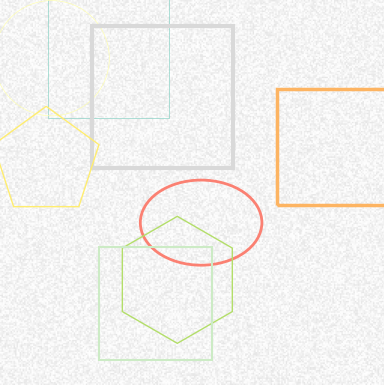[{"shape": "square", "thickness": 0.5, "radius": 0.79, "center": [0.281, 0.852]}, {"shape": "circle", "thickness": 0.5, "radius": 0.75, "center": [0.134, 0.849]}, {"shape": "oval", "thickness": 2, "radius": 0.79, "center": [0.522, 0.422]}, {"shape": "square", "thickness": 2.5, "radius": 0.75, "center": [0.87, 0.618]}, {"shape": "hexagon", "thickness": 1, "radius": 0.82, "center": [0.461, 0.273]}, {"shape": "square", "thickness": 3, "radius": 0.92, "center": [0.422, 0.747]}, {"shape": "square", "thickness": 1.5, "radius": 0.73, "center": [0.403, 0.211]}, {"shape": "pentagon", "thickness": 1, "radius": 0.72, "center": [0.12, 0.58]}]